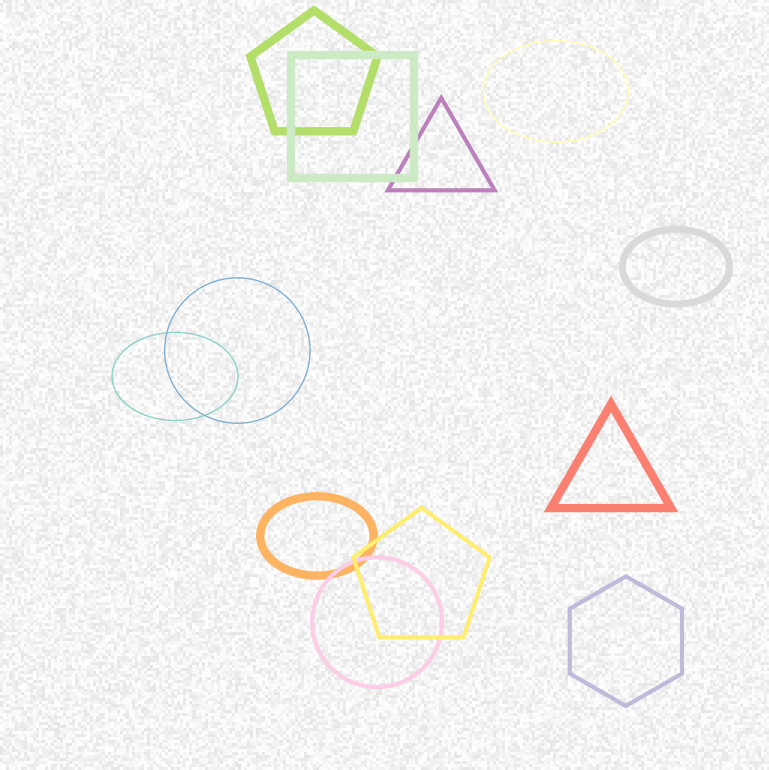[{"shape": "oval", "thickness": 0.5, "radius": 0.41, "center": [0.227, 0.511]}, {"shape": "oval", "thickness": 0.5, "radius": 0.47, "center": [0.722, 0.881]}, {"shape": "hexagon", "thickness": 1.5, "radius": 0.42, "center": [0.813, 0.167]}, {"shape": "triangle", "thickness": 3, "radius": 0.45, "center": [0.794, 0.385]}, {"shape": "circle", "thickness": 0.5, "radius": 0.47, "center": [0.308, 0.545]}, {"shape": "oval", "thickness": 3, "radius": 0.37, "center": [0.412, 0.304]}, {"shape": "pentagon", "thickness": 3, "radius": 0.43, "center": [0.408, 0.9]}, {"shape": "circle", "thickness": 1.5, "radius": 0.42, "center": [0.49, 0.192]}, {"shape": "oval", "thickness": 2.5, "radius": 0.35, "center": [0.878, 0.654]}, {"shape": "triangle", "thickness": 1.5, "radius": 0.4, "center": [0.573, 0.793]}, {"shape": "square", "thickness": 3, "radius": 0.4, "center": [0.458, 0.848]}, {"shape": "pentagon", "thickness": 1.5, "radius": 0.47, "center": [0.547, 0.248]}]